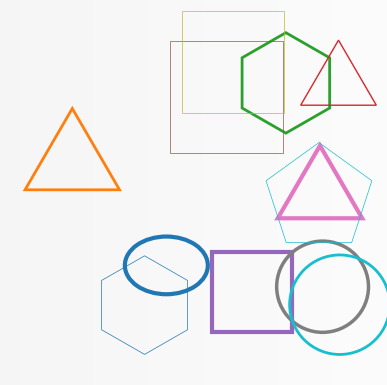[{"shape": "oval", "thickness": 3, "radius": 0.54, "center": [0.429, 0.311]}, {"shape": "hexagon", "thickness": 0.5, "radius": 0.64, "center": [0.373, 0.208]}, {"shape": "triangle", "thickness": 2, "radius": 0.7, "center": [0.187, 0.577]}, {"shape": "hexagon", "thickness": 2, "radius": 0.65, "center": [0.738, 0.785]}, {"shape": "triangle", "thickness": 1, "radius": 0.56, "center": [0.874, 0.783]}, {"shape": "square", "thickness": 3, "radius": 0.52, "center": [0.65, 0.241]}, {"shape": "square", "thickness": 0.5, "radius": 0.73, "center": [0.584, 0.747]}, {"shape": "triangle", "thickness": 3, "radius": 0.63, "center": [0.826, 0.496]}, {"shape": "circle", "thickness": 2.5, "radius": 0.59, "center": [0.832, 0.255]}, {"shape": "square", "thickness": 0.5, "radius": 0.66, "center": [0.602, 0.839]}, {"shape": "pentagon", "thickness": 0.5, "radius": 0.72, "center": [0.823, 0.486]}, {"shape": "circle", "thickness": 2, "radius": 0.65, "center": [0.877, 0.209]}]